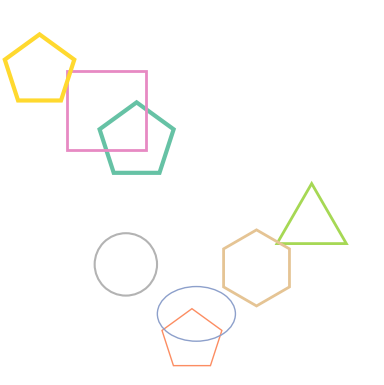[{"shape": "pentagon", "thickness": 3, "radius": 0.51, "center": [0.355, 0.633]}, {"shape": "pentagon", "thickness": 1, "radius": 0.41, "center": [0.499, 0.116]}, {"shape": "oval", "thickness": 1, "radius": 0.51, "center": [0.51, 0.185]}, {"shape": "square", "thickness": 2, "radius": 0.51, "center": [0.278, 0.713]}, {"shape": "triangle", "thickness": 2, "radius": 0.52, "center": [0.81, 0.419]}, {"shape": "pentagon", "thickness": 3, "radius": 0.47, "center": [0.103, 0.816]}, {"shape": "hexagon", "thickness": 2, "radius": 0.49, "center": [0.666, 0.304]}, {"shape": "circle", "thickness": 1.5, "radius": 0.41, "center": [0.327, 0.313]}]